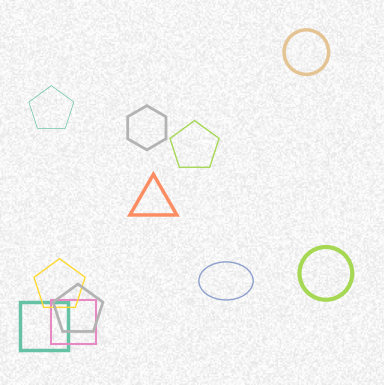[{"shape": "pentagon", "thickness": 0.5, "radius": 0.31, "center": [0.133, 0.716]}, {"shape": "square", "thickness": 2.5, "radius": 0.31, "center": [0.115, 0.153]}, {"shape": "triangle", "thickness": 2.5, "radius": 0.35, "center": [0.398, 0.477]}, {"shape": "oval", "thickness": 1, "radius": 0.35, "center": [0.587, 0.27]}, {"shape": "square", "thickness": 1.5, "radius": 0.29, "center": [0.191, 0.164]}, {"shape": "pentagon", "thickness": 1, "radius": 0.34, "center": [0.505, 0.62]}, {"shape": "circle", "thickness": 3, "radius": 0.34, "center": [0.846, 0.29]}, {"shape": "pentagon", "thickness": 1, "radius": 0.35, "center": [0.155, 0.258]}, {"shape": "circle", "thickness": 2.5, "radius": 0.29, "center": [0.796, 0.865]}, {"shape": "hexagon", "thickness": 2, "radius": 0.29, "center": [0.381, 0.668]}, {"shape": "pentagon", "thickness": 2, "radius": 0.34, "center": [0.203, 0.194]}]